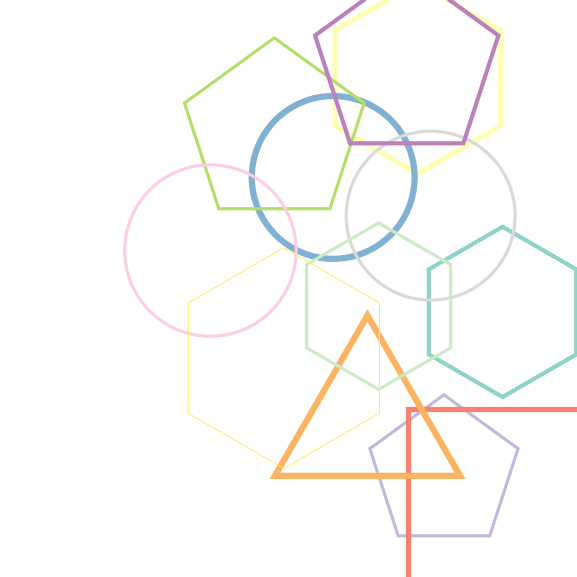[{"shape": "hexagon", "thickness": 2, "radius": 0.74, "center": [0.87, 0.459]}, {"shape": "hexagon", "thickness": 2.5, "radius": 0.83, "center": [0.723, 0.864]}, {"shape": "pentagon", "thickness": 1.5, "radius": 0.67, "center": [0.769, 0.181]}, {"shape": "square", "thickness": 2.5, "radius": 0.88, "center": [0.883, 0.115]}, {"shape": "circle", "thickness": 3, "radius": 0.7, "center": [0.577, 0.692]}, {"shape": "triangle", "thickness": 3, "radius": 0.93, "center": [0.636, 0.268]}, {"shape": "pentagon", "thickness": 1.5, "radius": 0.82, "center": [0.475, 0.77]}, {"shape": "circle", "thickness": 1.5, "radius": 0.74, "center": [0.364, 0.565]}, {"shape": "circle", "thickness": 1.5, "radius": 0.73, "center": [0.746, 0.626]}, {"shape": "pentagon", "thickness": 2, "radius": 0.83, "center": [0.704, 0.886]}, {"shape": "hexagon", "thickness": 1.5, "radius": 0.72, "center": [0.656, 0.469]}, {"shape": "hexagon", "thickness": 0.5, "radius": 0.96, "center": [0.492, 0.379]}]